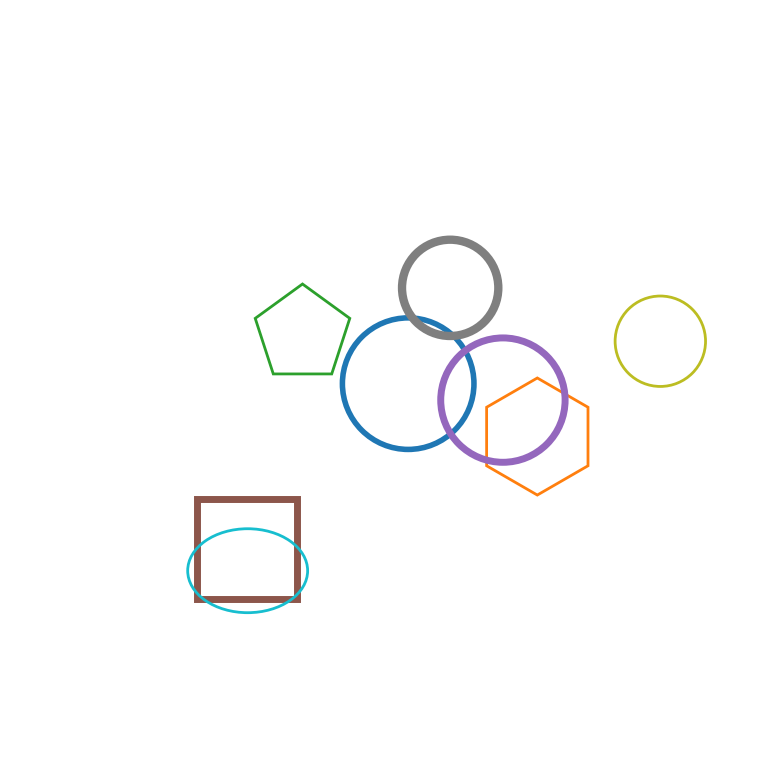[{"shape": "circle", "thickness": 2, "radius": 0.43, "center": [0.53, 0.502]}, {"shape": "hexagon", "thickness": 1, "radius": 0.38, "center": [0.698, 0.433]}, {"shape": "pentagon", "thickness": 1, "radius": 0.32, "center": [0.393, 0.567]}, {"shape": "circle", "thickness": 2.5, "radius": 0.4, "center": [0.653, 0.48]}, {"shape": "square", "thickness": 2.5, "radius": 0.33, "center": [0.321, 0.287]}, {"shape": "circle", "thickness": 3, "radius": 0.31, "center": [0.585, 0.626]}, {"shape": "circle", "thickness": 1, "radius": 0.29, "center": [0.858, 0.557]}, {"shape": "oval", "thickness": 1, "radius": 0.39, "center": [0.322, 0.259]}]